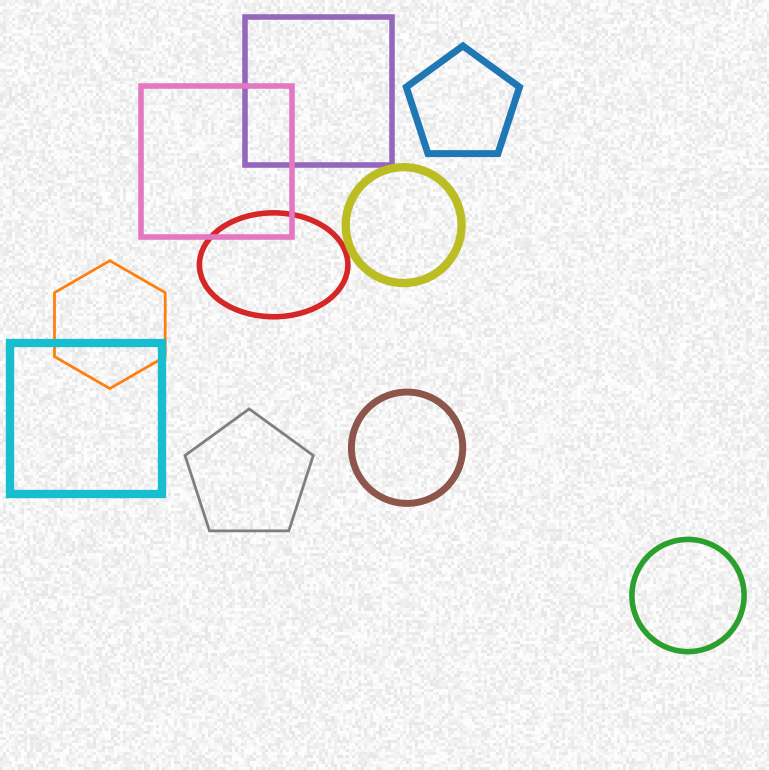[{"shape": "pentagon", "thickness": 2.5, "radius": 0.39, "center": [0.601, 0.863]}, {"shape": "hexagon", "thickness": 1, "radius": 0.42, "center": [0.143, 0.578]}, {"shape": "circle", "thickness": 2, "radius": 0.36, "center": [0.893, 0.227]}, {"shape": "oval", "thickness": 2, "radius": 0.48, "center": [0.355, 0.656]}, {"shape": "square", "thickness": 2, "radius": 0.48, "center": [0.414, 0.882]}, {"shape": "circle", "thickness": 2.5, "radius": 0.36, "center": [0.529, 0.419]}, {"shape": "square", "thickness": 2, "radius": 0.49, "center": [0.281, 0.79]}, {"shape": "pentagon", "thickness": 1, "radius": 0.44, "center": [0.324, 0.381]}, {"shape": "circle", "thickness": 3, "radius": 0.38, "center": [0.524, 0.708]}, {"shape": "square", "thickness": 3, "radius": 0.49, "center": [0.112, 0.456]}]